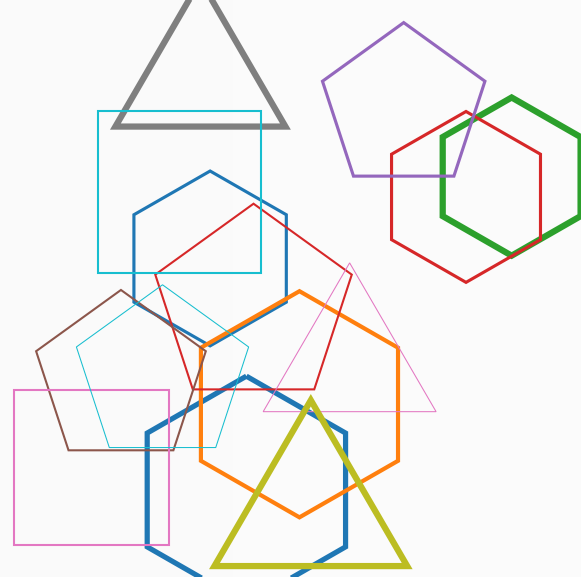[{"shape": "hexagon", "thickness": 2.5, "radius": 0.99, "center": [0.424, 0.151]}, {"shape": "hexagon", "thickness": 1.5, "radius": 0.76, "center": [0.361, 0.552]}, {"shape": "hexagon", "thickness": 2, "radius": 0.98, "center": [0.515, 0.299]}, {"shape": "hexagon", "thickness": 3, "radius": 0.68, "center": [0.88, 0.693]}, {"shape": "hexagon", "thickness": 1.5, "radius": 0.74, "center": [0.802, 0.658]}, {"shape": "pentagon", "thickness": 1, "radius": 0.89, "center": [0.436, 0.469]}, {"shape": "pentagon", "thickness": 1.5, "radius": 0.73, "center": [0.695, 0.813]}, {"shape": "pentagon", "thickness": 1, "radius": 0.77, "center": [0.208, 0.344]}, {"shape": "triangle", "thickness": 0.5, "radius": 0.86, "center": [0.602, 0.372]}, {"shape": "square", "thickness": 1, "radius": 0.67, "center": [0.157, 0.19]}, {"shape": "triangle", "thickness": 3, "radius": 0.84, "center": [0.345, 0.864]}, {"shape": "triangle", "thickness": 3, "radius": 0.96, "center": [0.535, 0.115]}, {"shape": "square", "thickness": 1, "radius": 0.7, "center": [0.308, 0.667]}, {"shape": "pentagon", "thickness": 0.5, "radius": 0.78, "center": [0.28, 0.35]}]